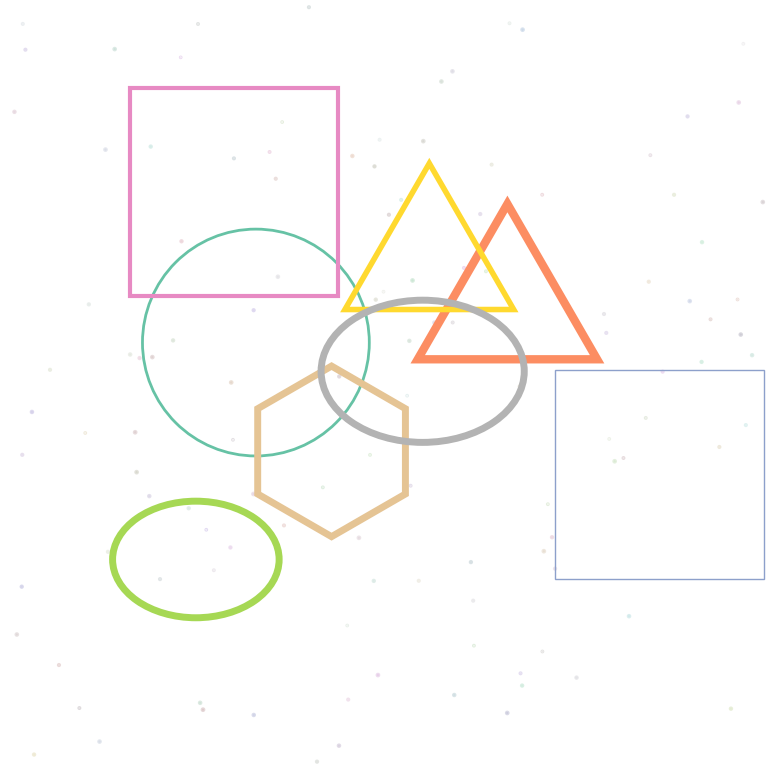[{"shape": "circle", "thickness": 1, "radius": 0.74, "center": [0.332, 0.555]}, {"shape": "triangle", "thickness": 3, "radius": 0.67, "center": [0.659, 0.601]}, {"shape": "square", "thickness": 0.5, "radius": 0.68, "center": [0.857, 0.384]}, {"shape": "square", "thickness": 1.5, "radius": 0.67, "center": [0.304, 0.75]}, {"shape": "oval", "thickness": 2.5, "radius": 0.54, "center": [0.254, 0.273]}, {"shape": "triangle", "thickness": 2, "radius": 0.63, "center": [0.558, 0.661]}, {"shape": "hexagon", "thickness": 2.5, "radius": 0.55, "center": [0.431, 0.414]}, {"shape": "oval", "thickness": 2.5, "radius": 0.66, "center": [0.549, 0.518]}]